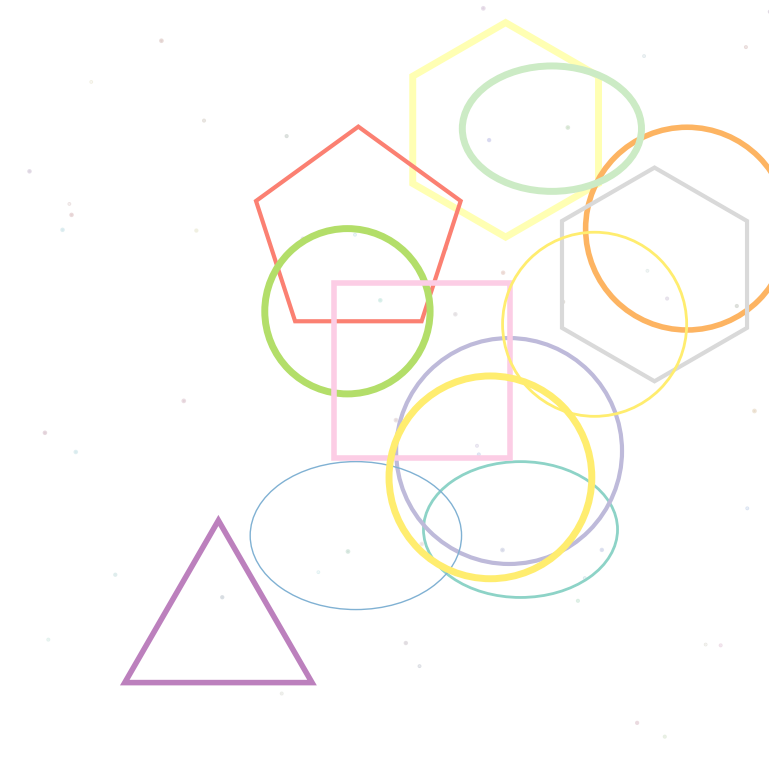[{"shape": "oval", "thickness": 1, "radius": 0.63, "center": [0.676, 0.312]}, {"shape": "hexagon", "thickness": 2.5, "radius": 0.7, "center": [0.657, 0.831]}, {"shape": "circle", "thickness": 1.5, "radius": 0.73, "center": [0.661, 0.414]}, {"shape": "pentagon", "thickness": 1.5, "radius": 0.7, "center": [0.465, 0.696]}, {"shape": "oval", "thickness": 0.5, "radius": 0.69, "center": [0.462, 0.304]}, {"shape": "circle", "thickness": 2, "radius": 0.66, "center": [0.892, 0.703]}, {"shape": "circle", "thickness": 2.5, "radius": 0.54, "center": [0.451, 0.596]}, {"shape": "square", "thickness": 2, "radius": 0.57, "center": [0.548, 0.519]}, {"shape": "hexagon", "thickness": 1.5, "radius": 0.69, "center": [0.85, 0.644]}, {"shape": "triangle", "thickness": 2, "radius": 0.7, "center": [0.284, 0.184]}, {"shape": "oval", "thickness": 2.5, "radius": 0.58, "center": [0.717, 0.833]}, {"shape": "circle", "thickness": 1, "radius": 0.6, "center": [0.772, 0.579]}, {"shape": "circle", "thickness": 2.5, "radius": 0.66, "center": [0.637, 0.38]}]